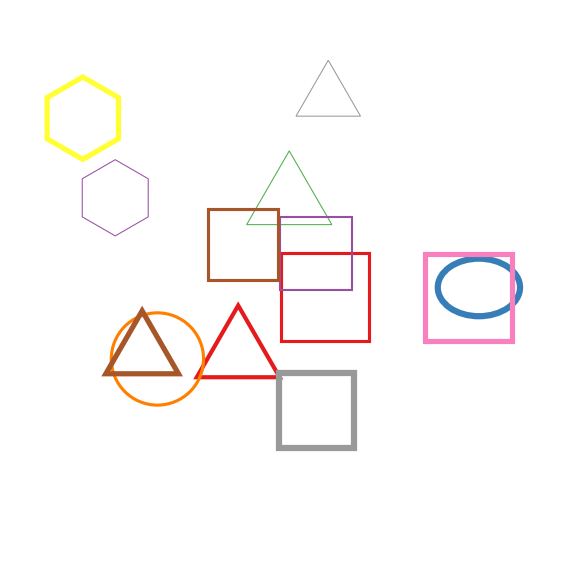[{"shape": "square", "thickness": 1.5, "radius": 0.38, "center": [0.562, 0.485]}, {"shape": "triangle", "thickness": 2, "radius": 0.41, "center": [0.412, 0.387]}, {"shape": "oval", "thickness": 3, "radius": 0.36, "center": [0.829, 0.501]}, {"shape": "triangle", "thickness": 0.5, "radius": 0.43, "center": [0.501, 0.653]}, {"shape": "square", "thickness": 1, "radius": 0.31, "center": [0.547, 0.56]}, {"shape": "hexagon", "thickness": 0.5, "radius": 0.33, "center": [0.2, 0.657]}, {"shape": "circle", "thickness": 1.5, "radius": 0.4, "center": [0.273, 0.378]}, {"shape": "hexagon", "thickness": 2.5, "radius": 0.36, "center": [0.143, 0.794]}, {"shape": "square", "thickness": 1.5, "radius": 0.3, "center": [0.42, 0.576]}, {"shape": "triangle", "thickness": 2.5, "radius": 0.36, "center": [0.246, 0.388]}, {"shape": "square", "thickness": 2.5, "radius": 0.38, "center": [0.812, 0.484]}, {"shape": "triangle", "thickness": 0.5, "radius": 0.32, "center": [0.568, 0.83]}, {"shape": "square", "thickness": 3, "radius": 0.32, "center": [0.548, 0.288]}]